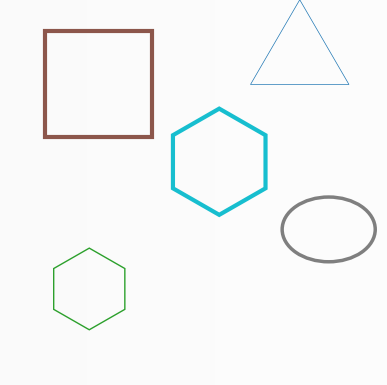[{"shape": "triangle", "thickness": 0.5, "radius": 0.73, "center": [0.774, 0.854]}, {"shape": "hexagon", "thickness": 1, "radius": 0.53, "center": [0.23, 0.249]}, {"shape": "square", "thickness": 3, "radius": 0.69, "center": [0.254, 0.781]}, {"shape": "oval", "thickness": 2.5, "radius": 0.6, "center": [0.848, 0.404]}, {"shape": "hexagon", "thickness": 3, "radius": 0.69, "center": [0.566, 0.58]}]